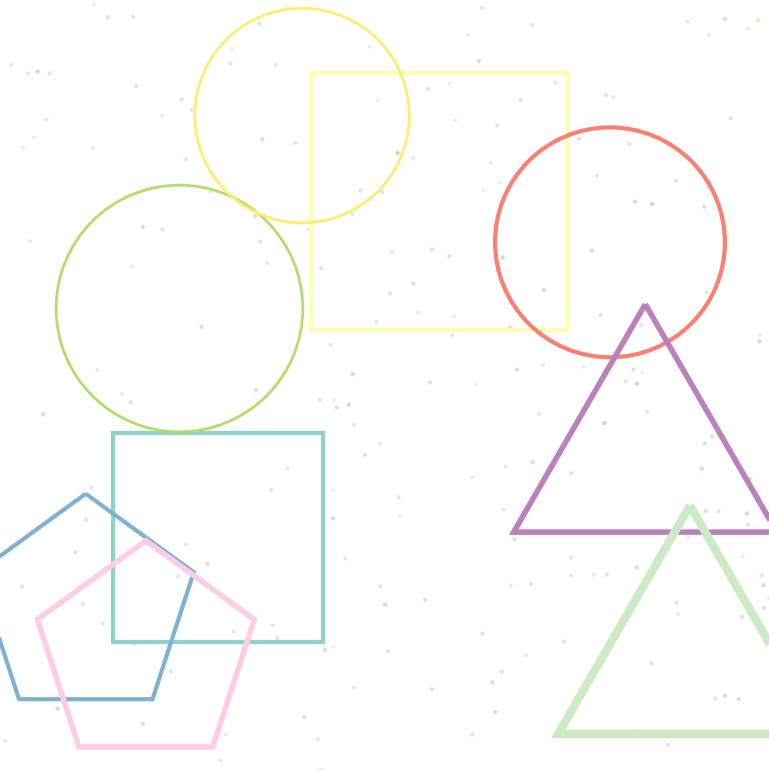[{"shape": "square", "thickness": 1.5, "radius": 0.68, "center": [0.283, 0.302]}, {"shape": "square", "thickness": 1.5, "radius": 0.83, "center": [0.571, 0.738]}, {"shape": "circle", "thickness": 1.5, "radius": 0.75, "center": [0.792, 0.685]}, {"shape": "pentagon", "thickness": 1.5, "radius": 0.74, "center": [0.111, 0.211]}, {"shape": "circle", "thickness": 1, "radius": 0.8, "center": [0.233, 0.599]}, {"shape": "pentagon", "thickness": 2, "radius": 0.74, "center": [0.189, 0.15]}, {"shape": "triangle", "thickness": 2, "radius": 0.99, "center": [0.838, 0.408]}, {"shape": "triangle", "thickness": 3, "radius": 0.99, "center": [0.896, 0.146]}, {"shape": "circle", "thickness": 1, "radius": 0.7, "center": [0.392, 0.85]}]